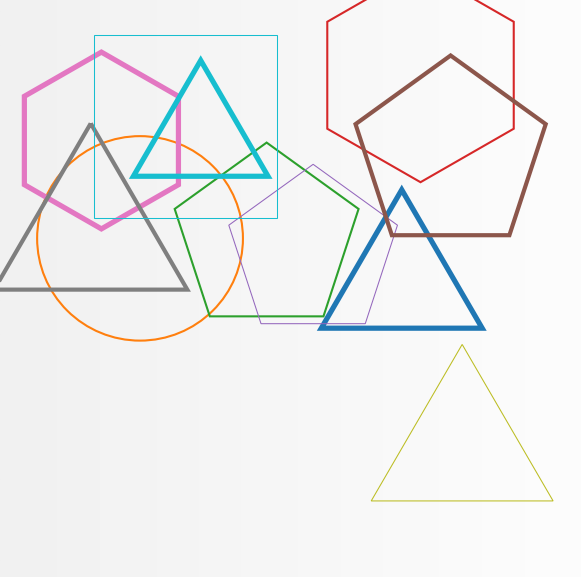[{"shape": "triangle", "thickness": 2.5, "radius": 0.8, "center": [0.691, 0.511]}, {"shape": "circle", "thickness": 1, "radius": 0.89, "center": [0.241, 0.586]}, {"shape": "pentagon", "thickness": 1, "radius": 0.83, "center": [0.459, 0.586]}, {"shape": "hexagon", "thickness": 1, "radius": 0.93, "center": [0.723, 0.869]}, {"shape": "pentagon", "thickness": 0.5, "radius": 0.76, "center": [0.539, 0.562]}, {"shape": "pentagon", "thickness": 2, "radius": 0.86, "center": [0.775, 0.731]}, {"shape": "hexagon", "thickness": 2.5, "radius": 0.77, "center": [0.174, 0.756]}, {"shape": "triangle", "thickness": 2, "radius": 0.96, "center": [0.156, 0.594]}, {"shape": "triangle", "thickness": 0.5, "radius": 0.9, "center": [0.795, 0.222]}, {"shape": "square", "thickness": 0.5, "radius": 0.79, "center": [0.319, 0.78]}, {"shape": "triangle", "thickness": 2.5, "radius": 0.67, "center": [0.345, 0.761]}]